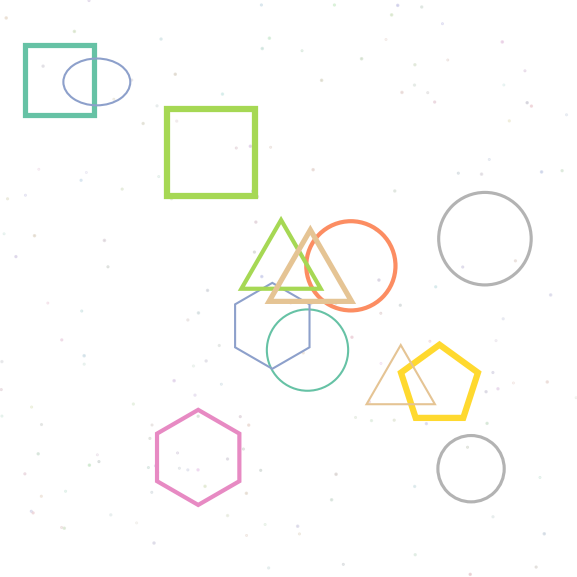[{"shape": "circle", "thickness": 1, "radius": 0.35, "center": [0.532, 0.393]}, {"shape": "square", "thickness": 2.5, "radius": 0.3, "center": [0.103, 0.861]}, {"shape": "circle", "thickness": 2, "radius": 0.39, "center": [0.608, 0.539]}, {"shape": "hexagon", "thickness": 1, "radius": 0.37, "center": [0.472, 0.435]}, {"shape": "oval", "thickness": 1, "radius": 0.29, "center": [0.168, 0.857]}, {"shape": "hexagon", "thickness": 2, "radius": 0.41, "center": [0.343, 0.207]}, {"shape": "square", "thickness": 3, "radius": 0.38, "center": [0.365, 0.735]}, {"shape": "triangle", "thickness": 2, "radius": 0.4, "center": [0.487, 0.539]}, {"shape": "pentagon", "thickness": 3, "radius": 0.35, "center": [0.761, 0.332]}, {"shape": "triangle", "thickness": 2.5, "radius": 0.41, "center": [0.537, 0.519]}, {"shape": "triangle", "thickness": 1, "radius": 0.34, "center": [0.694, 0.333]}, {"shape": "circle", "thickness": 1.5, "radius": 0.29, "center": [0.816, 0.188]}, {"shape": "circle", "thickness": 1.5, "radius": 0.4, "center": [0.84, 0.586]}]